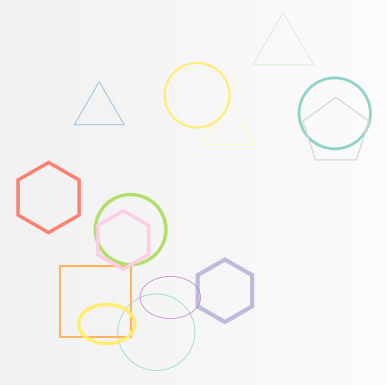[{"shape": "circle", "thickness": 2, "radius": 0.46, "center": [0.864, 0.706]}, {"shape": "circle", "thickness": 0.5, "radius": 0.5, "center": [0.404, 0.137]}, {"shape": "triangle", "thickness": 0.5, "radius": 0.4, "center": [0.591, 0.665]}, {"shape": "hexagon", "thickness": 3, "radius": 0.41, "center": [0.58, 0.245]}, {"shape": "hexagon", "thickness": 2.5, "radius": 0.46, "center": [0.125, 0.487]}, {"shape": "triangle", "thickness": 0.5, "radius": 0.37, "center": [0.256, 0.713]}, {"shape": "square", "thickness": 1.5, "radius": 0.46, "center": [0.246, 0.216]}, {"shape": "circle", "thickness": 2.5, "radius": 0.46, "center": [0.337, 0.404]}, {"shape": "hexagon", "thickness": 2.5, "radius": 0.38, "center": [0.318, 0.377]}, {"shape": "pentagon", "thickness": 1, "radius": 0.45, "center": [0.867, 0.657]}, {"shape": "oval", "thickness": 0.5, "radius": 0.39, "center": [0.44, 0.227]}, {"shape": "triangle", "thickness": 0.5, "radius": 0.45, "center": [0.731, 0.877]}, {"shape": "circle", "thickness": 1.5, "radius": 0.42, "center": [0.509, 0.753]}, {"shape": "oval", "thickness": 2.5, "radius": 0.36, "center": [0.275, 0.158]}]